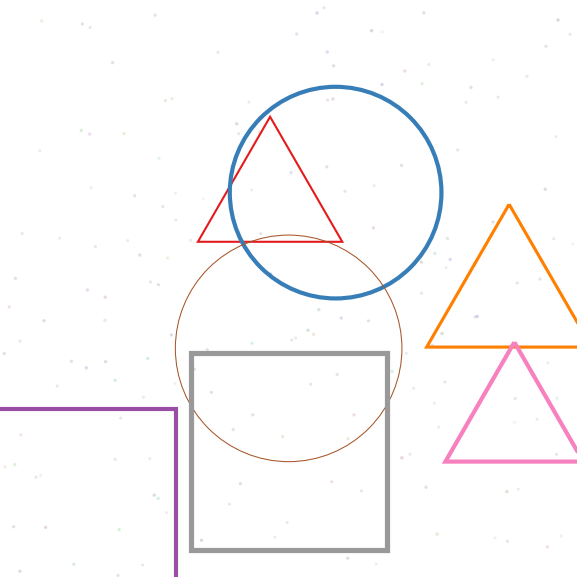[{"shape": "triangle", "thickness": 1, "radius": 0.72, "center": [0.468, 0.653]}, {"shape": "circle", "thickness": 2, "radius": 0.92, "center": [0.581, 0.666]}, {"shape": "square", "thickness": 2, "radius": 0.88, "center": [0.13, 0.115]}, {"shape": "triangle", "thickness": 1.5, "radius": 0.82, "center": [0.882, 0.481]}, {"shape": "circle", "thickness": 0.5, "radius": 0.98, "center": [0.5, 0.396]}, {"shape": "triangle", "thickness": 2, "radius": 0.69, "center": [0.891, 0.269]}, {"shape": "square", "thickness": 2.5, "radius": 0.85, "center": [0.5, 0.217]}]